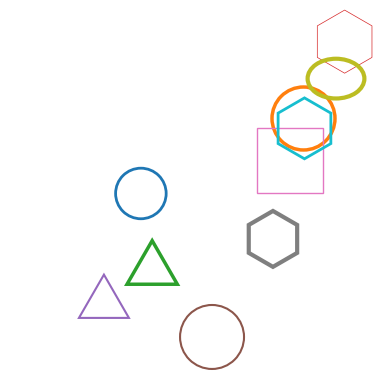[{"shape": "circle", "thickness": 2, "radius": 0.33, "center": [0.366, 0.497]}, {"shape": "circle", "thickness": 2.5, "radius": 0.41, "center": [0.788, 0.692]}, {"shape": "triangle", "thickness": 2.5, "radius": 0.38, "center": [0.395, 0.299]}, {"shape": "hexagon", "thickness": 0.5, "radius": 0.41, "center": [0.895, 0.892]}, {"shape": "triangle", "thickness": 1.5, "radius": 0.37, "center": [0.27, 0.212]}, {"shape": "circle", "thickness": 1.5, "radius": 0.42, "center": [0.551, 0.125]}, {"shape": "square", "thickness": 1, "radius": 0.43, "center": [0.753, 0.583]}, {"shape": "hexagon", "thickness": 3, "radius": 0.36, "center": [0.709, 0.379]}, {"shape": "oval", "thickness": 3, "radius": 0.37, "center": [0.873, 0.796]}, {"shape": "hexagon", "thickness": 2, "radius": 0.4, "center": [0.791, 0.667]}]